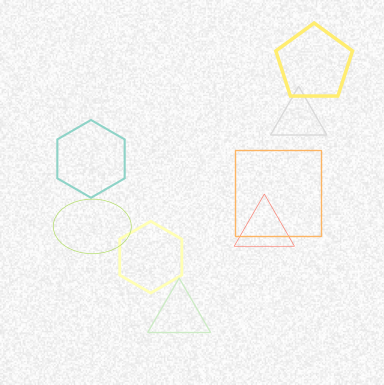[{"shape": "hexagon", "thickness": 1.5, "radius": 0.51, "center": [0.236, 0.587]}, {"shape": "hexagon", "thickness": 2, "radius": 0.47, "center": [0.392, 0.332]}, {"shape": "triangle", "thickness": 0.5, "radius": 0.45, "center": [0.687, 0.406]}, {"shape": "square", "thickness": 1, "radius": 0.56, "center": [0.722, 0.499]}, {"shape": "oval", "thickness": 0.5, "radius": 0.51, "center": [0.24, 0.412]}, {"shape": "triangle", "thickness": 1, "radius": 0.42, "center": [0.776, 0.692]}, {"shape": "triangle", "thickness": 1, "radius": 0.47, "center": [0.465, 0.184]}, {"shape": "pentagon", "thickness": 2.5, "radius": 0.52, "center": [0.816, 0.835]}]